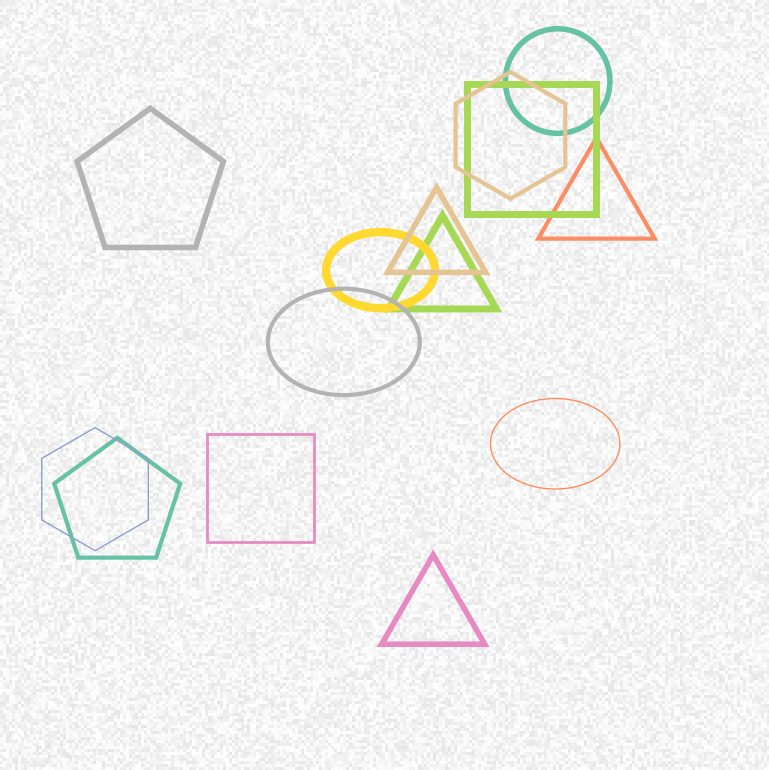[{"shape": "pentagon", "thickness": 1.5, "radius": 0.43, "center": [0.152, 0.345]}, {"shape": "circle", "thickness": 2, "radius": 0.34, "center": [0.724, 0.895]}, {"shape": "triangle", "thickness": 1.5, "radius": 0.44, "center": [0.775, 0.734]}, {"shape": "oval", "thickness": 0.5, "radius": 0.42, "center": [0.721, 0.424]}, {"shape": "hexagon", "thickness": 0.5, "radius": 0.4, "center": [0.123, 0.365]}, {"shape": "square", "thickness": 1, "radius": 0.35, "center": [0.338, 0.367]}, {"shape": "triangle", "thickness": 2, "radius": 0.39, "center": [0.563, 0.202]}, {"shape": "triangle", "thickness": 2.5, "radius": 0.4, "center": [0.575, 0.639]}, {"shape": "square", "thickness": 2.5, "radius": 0.42, "center": [0.69, 0.806]}, {"shape": "oval", "thickness": 3, "radius": 0.35, "center": [0.494, 0.649]}, {"shape": "hexagon", "thickness": 1.5, "radius": 0.41, "center": [0.663, 0.824]}, {"shape": "triangle", "thickness": 2, "radius": 0.37, "center": [0.567, 0.683]}, {"shape": "oval", "thickness": 1.5, "radius": 0.49, "center": [0.446, 0.556]}, {"shape": "pentagon", "thickness": 2, "radius": 0.5, "center": [0.195, 0.759]}]